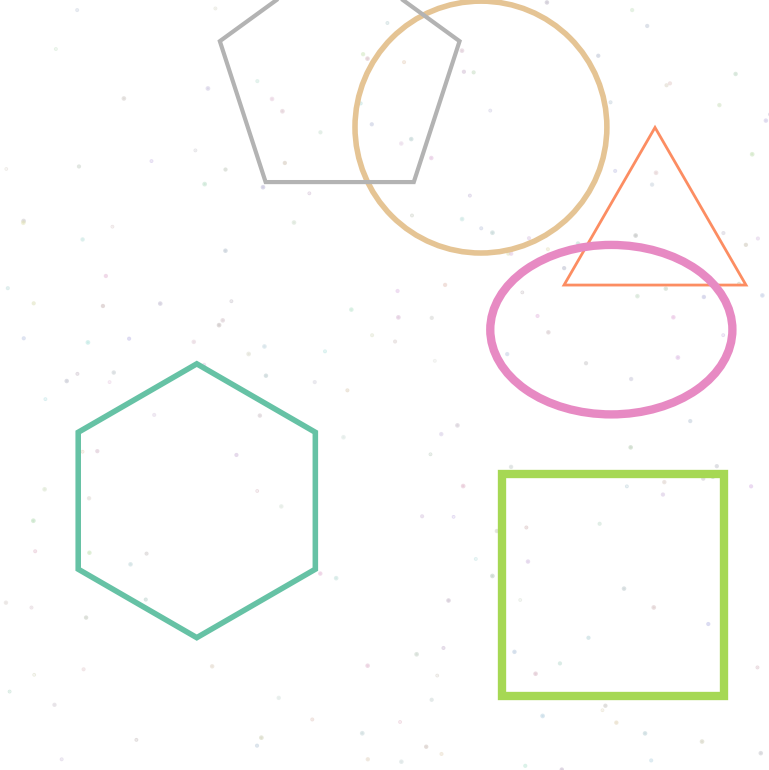[{"shape": "hexagon", "thickness": 2, "radius": 0.89, "center": [0.256, 0.35]}, {"shape": "triangle", "thickness": 1, "radius": 0.68, "center": [0.851, 0.698]}, {"shape": "oval", "thickness": 3, "radius": 0.79, "center": [0.794, 0.572]}, {"shape": "square", "thickness": 3, "radius": 0.72, "center": [0.796, 0.24]}, {"shape": "circle", "thickness": 2, "radius": 0.82, "center": [0.625, 0.835]}, {"shape": "pentagon", "thickness": 1.5, "radius": 0.82, "center": [0.441, 0.896]}]